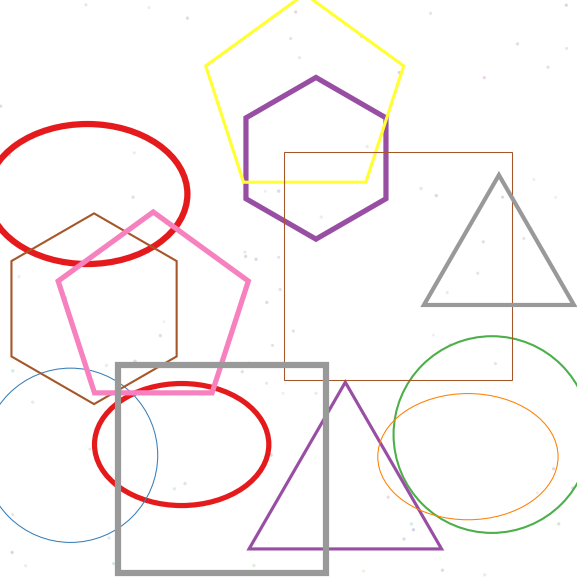[{"shape": "oval", "thickness": 3, "radius": 0.87, "center": [0.151, 0.663]}, {"shape": "oval", "thickness": 2.5, "radius": 0.75, "center": [0.315, 0.229]}, {"shape": "circle", "thickness": 0.5, "radius": 0.75, "center": [0.122, 0.211]}, {"shape": "circle", "thickness": 1, "radius": 0.85, "center": [0.852, 0.247]}, {"shape": "triangle", "thickness": 1.5, "radius": 0.96, "center": [0.598, 0.145]}, {"shape": "hexagon", "thickness": 2.5, "radius": 0.7, "center": [0.547, 0.725]}, {"shape": "oval", "thickness": 0.5, "radius": 0.78, "center": [0.81, 0.208]}, {"shape": "pentagon", "thickness": 1.5, "radius": 0.9, "center": [0.528, 0.829]}, {"shape": "square", "thickness": 0.5, "radius": 0.99, "center": [0.689, 0.539]}, {"shape": "hexagon", "thickness": 1, "radius": 0.83, "center": [0.163, 0.465]}, {"shape": "pentagon", "thickness": 2.5, "radius": 0.87, "center": [0.265, 0.459]}, {"shape": "triangle", "thickness": 2, "radius": 0.75, "center": [0.864, 0.546]}, {"shape": "square", "thickness": 3, "radius": 0.9, "center": [0.385, 0.187]}]